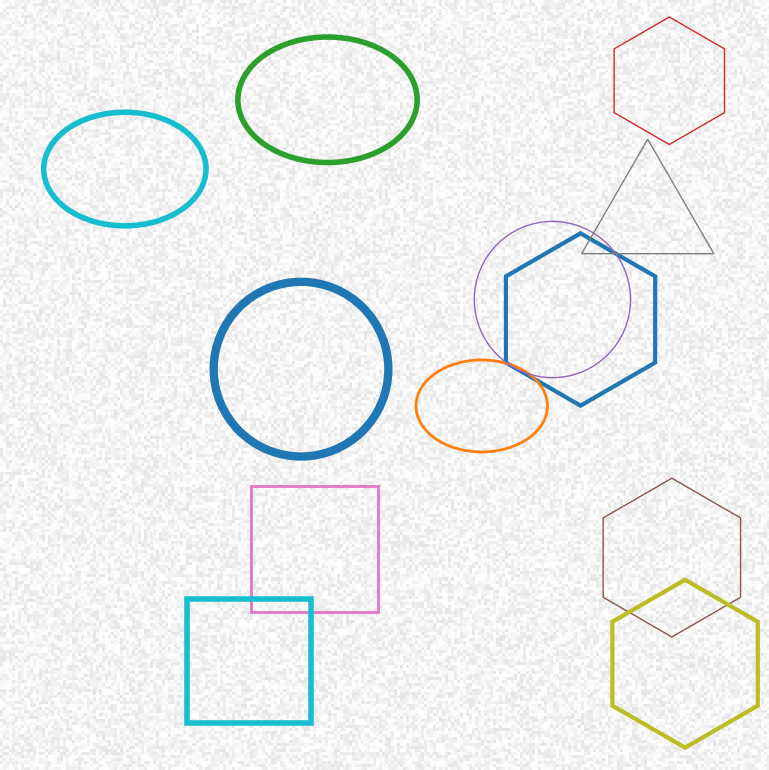[{"shape": "circle", "thickness": 3, "radius": 0.57, "center": [0.391, 0.521]}, {"shape": "hexagon", "thickness": 1.5, "radius": 0.56, "center": [0.754, 0.585]}, {"shape": "oval", "thickness": 1, "radius": 0.43, "center": [0.626, 0.473]}, {"shape": "oval", "thickness": 2, "radius": 0.58, "center": [0.425, 0.87]}, {"shape": "hexagon", "thickness": 0.5, "radius": 0.41, "center": [0.869, 0.895]}, {"shape": "circle", "thickness": 0.5, "radius": 0.51, "center": [0.717, 0.611]}, {"shape": "hexagon", "thickness": 0.5, "radius": 0.52, "center": [0.873, 0.276]}, {"shape": "square", "thickness": 1, "radius": 0.41, "center": [0.409, 0.287]}, {"shape": "triangle", "thickness": 0.5, "radius": 0.5, "center": [0.841, 0.72]}, {"shape": "hexagon", "thickness": 1.5, "radius": 0.55, "center": [0.89, 0.138]}, {"shape": "oval", "thickness": 2, "radius": 0.53, "center": [0.162, 0.78]}, {"shape": "square", "thickness": 2, "radius": 0.4, "center": [0.324, 0.142]}]